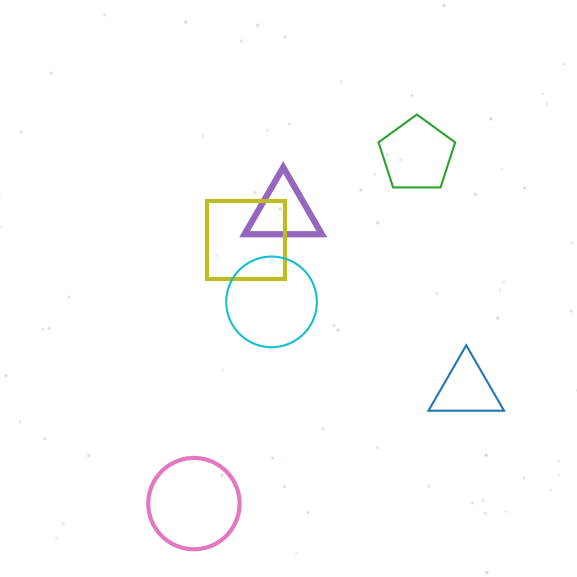[{"shape": "triangle", "thickness": 1, "radius": 0.38, "center": [0.807, 0.326]}, {"shape": "pentagon", "thickness": 1, "radius": 0.35, "center": [0.722, 0.731]}, {"shape": "triangle", "thickness": 3, "radius": 0.39, "center": [0.49, 0.632]}, {"shape": "circle", "thickness": 2, "radius": 0.4, "center": [0.336, 0.127]}, {"shape": "square", "thickness": 2, "radius": 0.34, "center": [0.426, 0.584]}, {"shape": "circle", "thickness": 1, "radius": 0.39, "center": [0.47, 0.476]}]